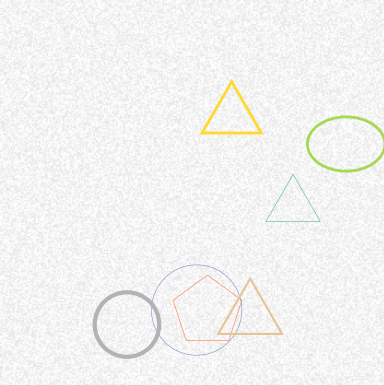[{"shape": "triangle", "thickness": 0.5, "radius": 0.41, "center": [0.761, 0.466]}, {"shape": "pentagon", "thickness": 0.5, "radius": 0.47, "center": [0.539, 0.191]}, {"shape": "circle", "thickness": 0.5, "radius": 0.59, "center": [0.511, 0.195]}, {"shape": "oval", "thickness": 2, "radius": 0.5, "center": [0.899, 0.626]}, {"shape": "triangle", "thickness": 2, "radius": 0.44, "center": [0.602, 0.699]}, {"shape": "triangle", "thickness": 1.5, "radius": 0.48, "center": [0.65, 0.181]}, {"shape": "circle", "thickness": 3, "radius": 0.42, "center": [0.33, 0.157]}]